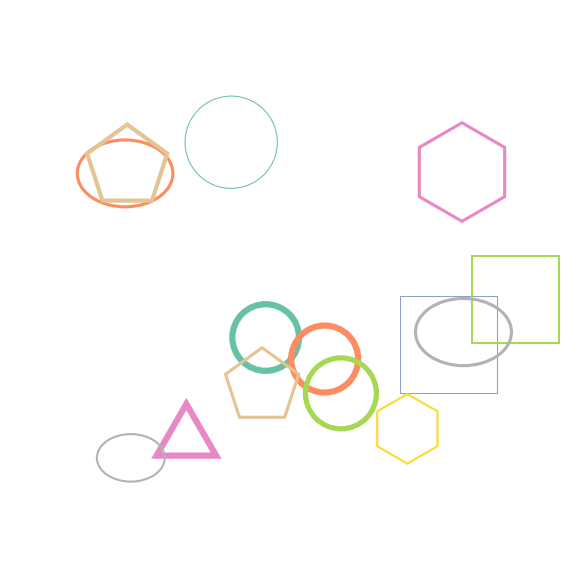[{"shape": "circle", "thickness": 0.5, "radius": 0.4, "center": [0.4, 0.753]}, {"shape": "circle", "thickness": 3, "radius": 0.29, "center": [0.46, 0.415]}, {"shape": "circle", "thickness": 3, "radius": 0.29, "center": [0.562, 0.377]}, {"shape": "oval", "thickness": 1.5, "radius": 0.41, "center": [0.217, 0.699]}, {"shape": "square", "thickness": 0.5, "radius": 0.42, "center": [0.776, 0.403]}, {"shape": "triangle", "thickness": 3, "radius": 0.3, "center": [0.323, 0.24]}, {"shape": "hexagon", "thickness": 1.5, "radius": 0.43, "center": [0.8, 0.701]}, {"shape": "circle", "thickness": 2.5, "radius": 0.31, "center": [0.59, 0.318]}, {"shape": "square", "thickness": 1, "radius": 0.38, "center": [0.893, 0.48]}, {"shape": "hexagon", "thickness": 1, "radius": 0.3, "center": [0.705, 0.257]}, {"shape": "pentagon", "thickness": 1.5, "radius": 0.33, "center": [0.454, 0.33]}, {"shape": "pentagon", "thickness": 2, "radius": 0.36, "center": [0.22, 0.711]}, {"shape": "oval", "thickness": 1, "radius": 0.29, "center": [0.226, 0.206]}, {"shape": "oval", "thickness": 1.5, "radius": 0.42, "center": [0.803, 0.424]}]